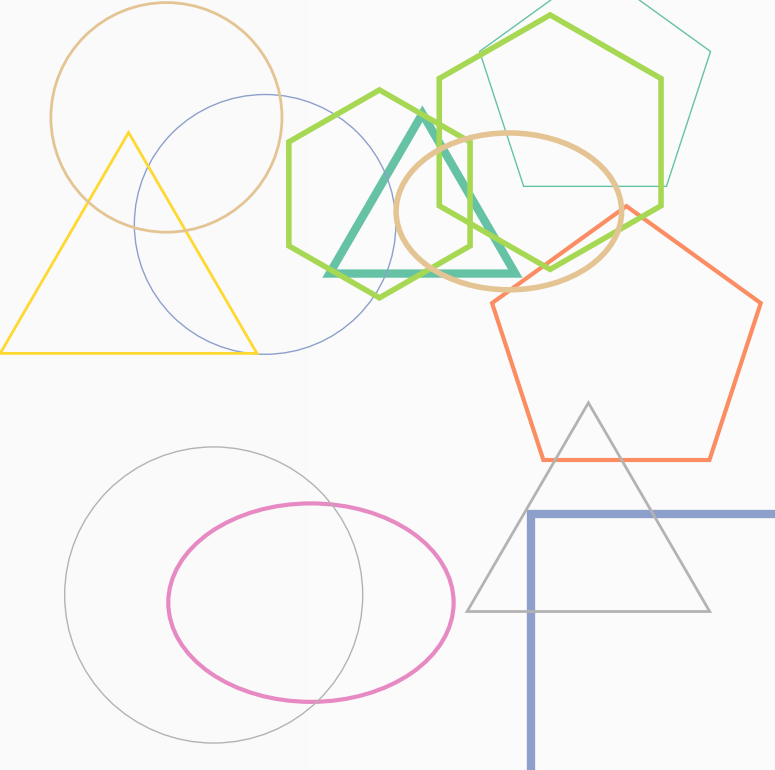[{"shape": "pentagon", "thickness": 0.5, "radius": 0.78, "center": [0.768, 0.885]}, {"shape": "triangle", "thickness": 3, "radius": 0.69, "center": [0.545, 0.714]}, {"shape": "pentagon", "thickness": 1.5, "radius": 0.91, "center": [0.808, 0.55]}, {"shape": "square", "thickness": 3, "radius": 0.85, "center": [0.855, 0.163]}, {"shape": "circle", "thickness": 0.5, "radius": 0.84, "center": [0.342, 0.709]}, {"shape": "oval", "thickness": 1.5, "radius": 0.92, "center": [0.401, 0.217]}, {"shape": "hexagon", "thickness": 2, "radius": 0.83, "center": [0.71, 0.815]}, {"shape": "hexagon", "thickness": 2, "radius": 0.68, "center": [0.49, 0.748]}, {"shape": "triangle", "thickness": 1, "radius": 0.96, "center": [0.166, 0.637]}, {"shape": "circle", "thickness": 1, "radius": 0.75, "center": [0.215, 0.848]}, {"shape": "oval", "thickness": 2, "radius": 0.73, "center": [0.657, 0.725]}, {"shape": "circle", "thickness": 0.5, "radius": 0.96, "center": [0.276, 0.227]}, {"shape": "triangle", "thickness": 1, "radius": 0.9, "center": [0.759, 0.296]}]